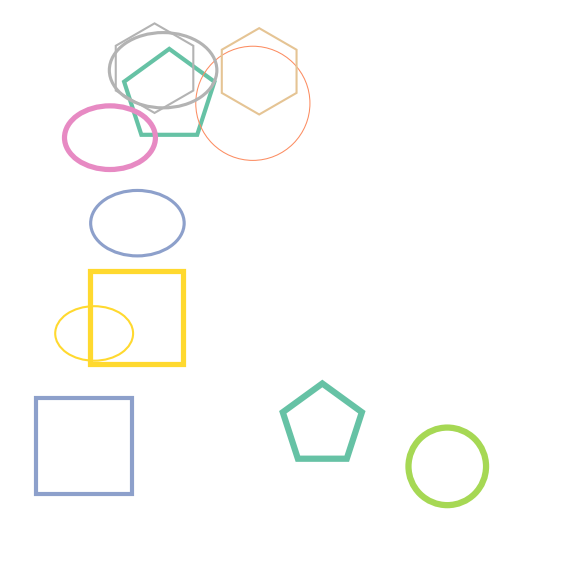[{"shape": "pentagon", "thickness": 2, "radius": 0.41, "center": [0.293, 0.832]}, {"shape": "pentagon", "thickness": 3, "radius": 0.36, "center": [0.558, 0.263]}, {"shape": "circle", "thickness": 0.5, "radius": 0.49, "center": [0.438, 0.82]}, {"shape": "square", "thickness": 2, "radius": 0.41, "center": [0.145, 0.227]}, {"shape": "oval", "thickness": 1.5, "radius": 0.4, "center": [0.238, 0.613]}, {"shape": "oval", "thickness": 2.5, "radius": 0.39, "center": [0.19, 0.761]}, {"shape": "circle", "thickness": 3, "radius": 0.34, "center": [0.774, 0.192]}, {"shape": "oval", "thickness": 1, "radius": 0.34, "center": [0.163, 0.422]}, {"shape": "square", "thickness": 2.5, "radius": 0.4, "center": [0.237, 0.45]}, {"shape": "hexagon", "thickness": 1, "radius": 0.37, "center": [0.449, 0.876]}, {"shape": "oval", "thickness": 1.5, "radius": 0.47, "center": [0.282, 0.878]}, {"shape": "hexagon", "thickness": 1, "radius": 0.39, "center": [0.268, 0.881]}]